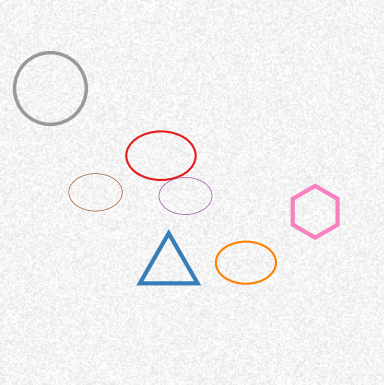[{"shape": "oval", "thickness": 1.5, "radius": 0.45, "center": [0.418, 0.596]}, {"shape": "triangle", "thickness": 3, "radius": 0.43, "center": [0.438, 0.307]}, {"shape": "oval", "thickness": 0.5, "radius": 0.34, "center": [0.482, 0.491]}, {"shape": "oval", "thickness": 1.5, "radius": 0.39, "center": [0.639, 0.318]}, {"shape": "oval", "thickness": 0.5, "radius": 0.35, "center": [0.248, 0.5]}, {"shape": "hexagon", "thickness": 3, "radius": 0.34, "center": [0.819, 0.45]}, {"shape": "circle", "thickness": 2.5, "radius": 0.47, "center": [0.131, 0.77]}]